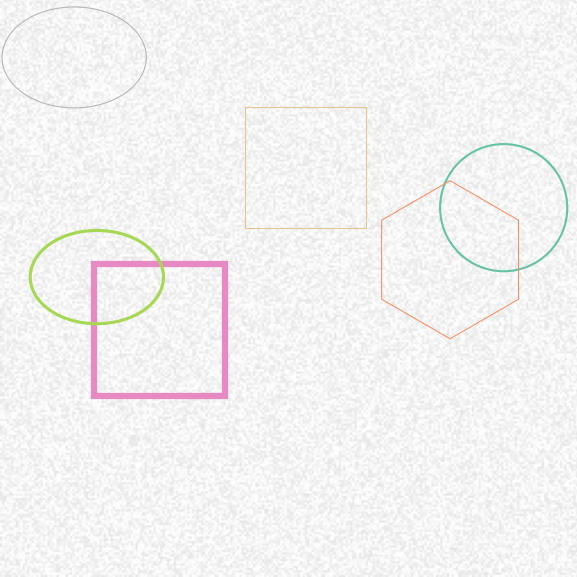[{"shape": "circle", "thickness": 1, "radius": 0.55, "center": [0.872, 0.64]}, {"shape": "hexagon", "thickness": 0.5, "radius": 0.68, "center": [0.779, 0.549]}, {"shape": "square", "thickness": 3, "radius": 0.57, "center": [0.276, 0.428]}, {"shape": "oval", "thickness": 1.5, "radius": 0.58, "center": [0.168, 0.519]}, {"shape": "square", "thickness": 0.5, "radius": 0.52, "center": [0.529, 0.709]}, {"shape": "oval", "thickness": 0.5, "radius": 0.62, "center": [0.128, 0.9]}]